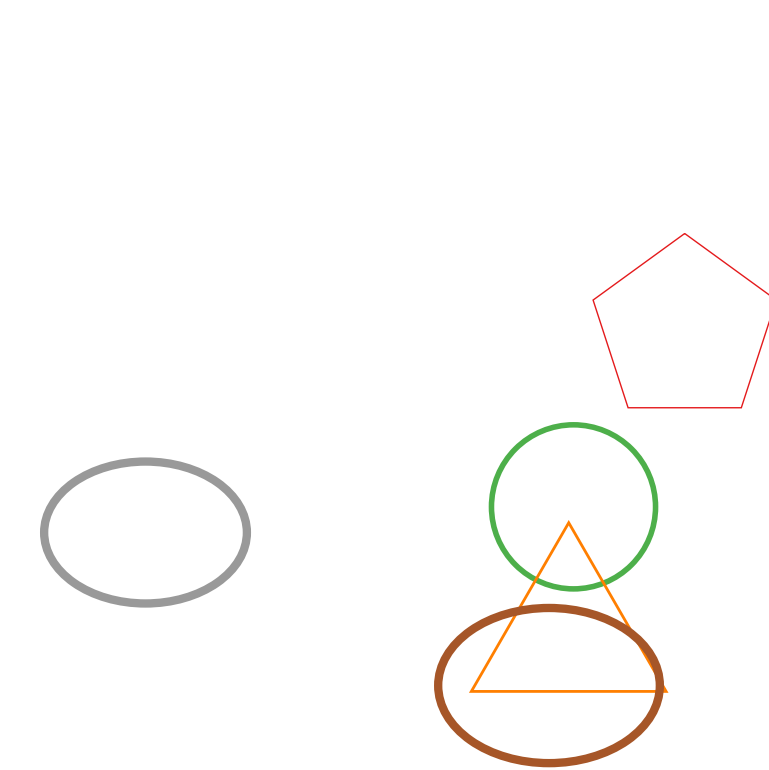[{"shape": "pentagon", "thickness": 0.5, "radius": 0.63, "center": [0.889, 0.572]}, {"shape": "circle", "thickness": 2, "radius": 0.53, "center": [0.745, 0.342]}, {"shape": "triangle", "thickness": 1, "radius": 0.73, "center": [0.739, 0.175]}, {"shape": "oval", "thickness": 3, "radius": 0.72, "center": [0.713, 0.11]}, {"shape": "oval", "thickness": 3, "radius": 0.66, "center": [0.189, 0.308]}]